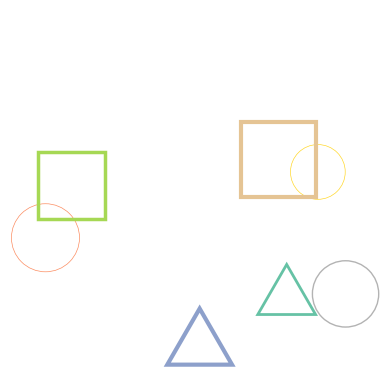[{"shape": "triangle", "thickness": 2, "radius": 0.43, "center": [0.745, 0.226]}, {"shape": "circle", "thickness": 0.5, "radius": 0.44, "center": [0.118, 0.382]}, {"shape": "triangle", "thickness": 3, "radius": 0.49, "center": [0.519, 0.101]}, {"shape": "square", "thickness": 2.5, "radius": 0.43, "center": [0.185, 0.518]}, {"shape": "circle", "thickness": 0.5, "radius": 0.36, "center": [0.826, 0.553]}, {"shape": "square", "thickness": 3, "radius": 0.49, "center": [0.724, 0.587]}, {"shape": "circle", "thickness": 1, "radius": 0.43, "center": [0.898, 0.237]}]